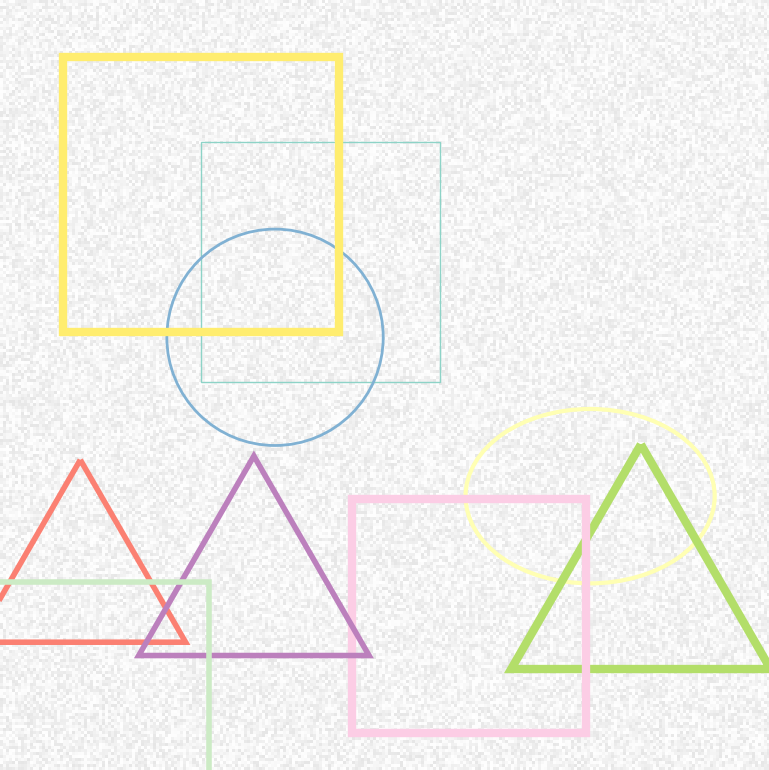[{"shape": "square", "thickness": 0.5, "radius": 0.78, "center": [0.416, 0.659]}, {"shape": "oval", "thickness": 1.5, "radius": 0.81, "center": [0.766, 0.356]}, {"shape": "triangle", "thickness": 2, "radius": 0.79, "center": [0.104, 0.245]}, {"shape": "circle", "thickness": 1, "radius": 0.7, "center": [0.357, 0.562]}, {"shape": "triangle", "thickness": 3, "radius": 0.97, "center": [0.832, 0.228]}, {"shape": "square", "thickness": 3, "radius": 0.76, "center": [0.609, 0.2]}, {"shape": "triangle", "thickness": 2, "radius": 0.86, "center": [0.33, 0.235]}, {"shape": "square", "thickness": 2, "radius": 0.71, "center": [0.13, 0.103]}, {"shape": "square", "thickness": 3, "radius": 0.89, "center": [0.261, 0.747]}]